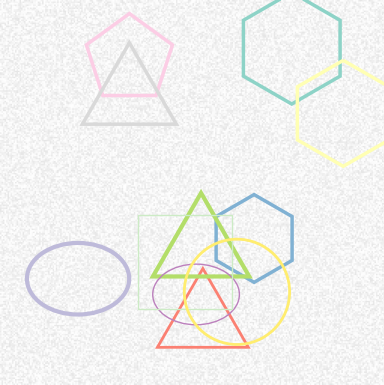[{"shape": "hexagon", "thickness": 2.5, "radius": 0.72, "center": [0.758, 0.875]}, {"shape": "hexagon", "thickness": 2.5, "radius": 0.69, "center": [0.892, 0.706]}, {"shape": "oval", "thickness": 3, "radius": 0.66, "center": [0.203, 0.276]}, {"shape": "triangle", "thickness": 2, "radius": 0.68, "center": [0.527, 0.166]}, {"shape": "hexagon", "thickness": 2.5, "radius": 0.57, "center": [0.66, 0.381]}, {"shape": "triangle", "thickness": 3, "radius": 0.72, "center": [0.522, 0.354]}, {"shape": "pentagon", "thickness": 2.5, "radius": 0.59, "center": [0.336, 0.847]}, {"shape": "triangle", "thickness": 2.5, "radius": 0.7, "center": [0.336, 0.748]}, {"shape": "oval", "thickness": 1, "radius": 0.56, "center": [0.509, 0.235]}, {"shape": "square", "thickness": 1, "radius": 0.61, "center": [0.481, 0.32]}, {"shape": "circle", "thickness": 2, "radius": 0.68, "center": [0.615, 0.242]}]